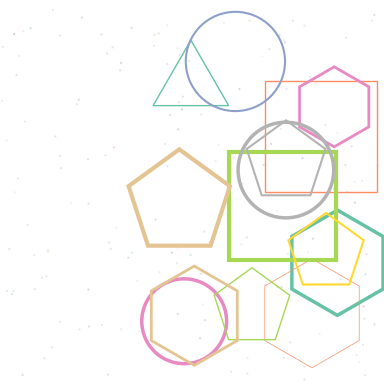[{"shape": "triangle", "thickness": 1, "radius": 0.57, "center": [0.496, 0.782]}, {"shape": "hexagon", "thickness": 2.5, "radius": 0.68, "center": [0.876, 0.318]}, {"shape": "hexagon", "thickness": 0.5, "radius": 0.71, "center": [0.81, 0.186]}, {"shape": "square", "thickness": 1, "radius": 0.72, "center": [0.834, 0.644]}, {"shape": "circle", "thickness": 1.5, "radius": 0.64, "center": [0.611, 0.84]}, {"shape": "hexagon", "thickness": 2, "radius": 0.52, "center": [0.868, 0.723]}, {"shape": "circle", "thickness": 2.5, "radius": 0.55, "center": [0.478, 0.166]}, {"shape": "square", "thickness": 3, "radius": 0.7, "center": [0.734, 0.465]}, {"shape": "pentagon", "thickness": 1, "radius": 0.52, "center": [0.654, 0.201]}, {"shape": "pentagon", "thickness": 1.5, "radius": 0.51, "center": [0.847, 0.344]}, {"shape": "pentagon", "thickness": 3, "radius": 0.69, "center": [0.466, 0.474]}, {"shape": "hexagon", "thickness": 2, "radius": 0.64, "center": [0.505, 0.18]}, {"shape": "pentagon", "thickness": 1.5, "radius": 0.54, "center": [0.743, 0.58]}, {"shape": "circle", "thickness": 2.5, "radius": 0.62, "center": [0.743, 0.558]}]